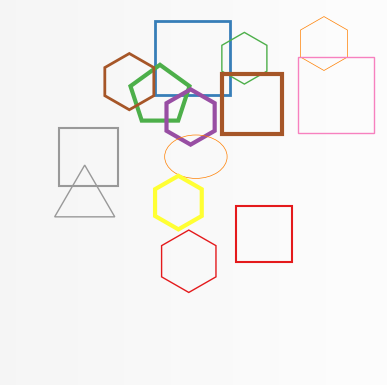[{"shape": "square", "thickness": 1.5, "radius": 0.36, "center": [0.681, 0.392]}, {"shape": "hexagon", "thickness": 1, "radius": 0.41, "center": [0.487, 0.321]}, {"shape": "square", "thickness": 2, "radius": 0.48, "center": [0.496, 0.849]}, {"shape": "pentagon", "thickness": 3, "radius": 0.4, "center": [0.413, 0.752]}, {"shape": "hexagon", "thickness": 1, "radius": 0.34, "center": [0.631, 0.849]}, {"shape": "hexagon", "thickness": 3, "radius": 0.36, "center": [0.492, 0.696]}, {"shape": "oval", "thickness": 0.5, "radius": 0.4, "center": [0.506, 0.593]}, {"shape": "hexagon", "thickness": 0.5, "radius": 0.35, "center": [0.836, 0.887]}, {"shape": "hexagon", "thickness": 3, "radius": 0.35, "center": [0.46, 0.474]}, {"shape": "square", "thickness": 3, "radius": 0.39, "center": [0.651, 0.729]}, {"shape": "hexagon", "thickness": 2, "radius": 0.37, "center": [0.334, 0.788]}, {"shape": "square", "thickness": 1, "radius": 0.49, "center": [0.868, 0.754]}, {"shape": "triangle", "thickness": 1, "radius": 0.45, "center": [0.219, 0.482]}, {"shape": "square", "thickness": 1.5, "radius": 0.38, "center": [0.229, 0.592]}]